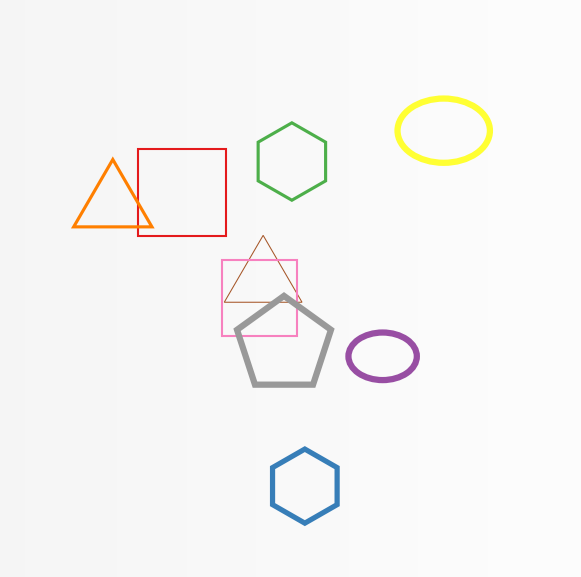[{"shape": "square", "thickness": 1, "radius": 0.38, "center": [0.313, 0.666]}, {"shape": "hexagon", "thickness": 2.5, "radius": 0.32, "center": [0.524, 0.157]}, {"shape": "hexagon", "thickness": 1.5, "radius": 0.34, "center": [0.502, 0.719]}, {"shape": "oval", "thickness": 3, "radius": 0.29, "center": [0.658, 0.382]}, {"shape": "triangle", "thickness": 1.5, "radius": 0.39, "center": [0.194, 0.645]}, {"shape": "oval", "thickness": 3, "radius": 0.4, "center": [0.763, 0.773]}, {"shape": "triangle", "thickness": 0.5, "radius": 0.39, "center": [0.453, 0.514]}, {"shape": "square", "thickness": 1, "radius": 0.33, "center": [0.446, 0.483]}, {"shape": "pentagon", "thickness": 3, "radius": 0.42, "center": [0.489, 0.402]}]